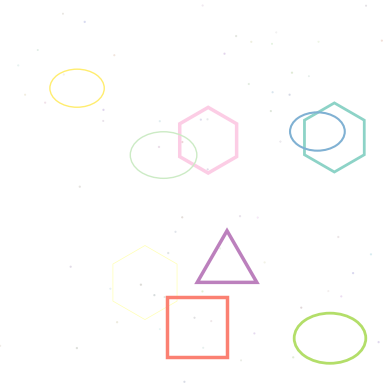[{"shape": "hexagon", "thickness": 2, "radius": 0.45, "center": [0.868, 0.643]}, {"shape": "hexagon", "thickness": 0.5, "radius": 0.48, "center": [0.377, 0.266]}, {"shape": "square", "thickness": 2.5, "radius": 0.39, "center": [0.511, 0.151]}, {"shape": "oval", "thickness": 1.5, "radius": 0.36, "center": [0.824, 0.658]}, {"shape": "oval", "thickness": 2, "radius": 0.47, "center": [0.857, 0.121]}, {"shape": "hexagon", "thickness": 2.5, "radius": 0.43, "center": [0.541, 0.636]}, {"shape": "triangle", "thickness": 2.5, "radius": 0.45, "center": [0.59, 0.311]}, {"shape": "oval", "thickness": 1, "radius": 0.43, "center": [0.425, 0.597]}, {"shape": "oval", "thickness": 1, "radius": 0.35, "center": [0.2, 0.771]}]